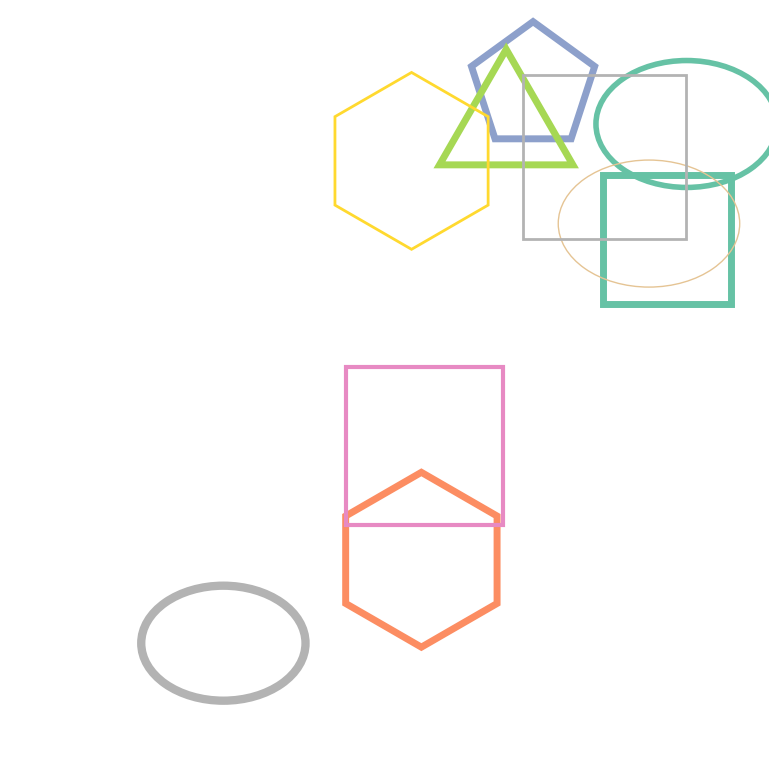[{"shape": "oval", "thickness": 2, "radius": 0.59, "center": [0.892, 0.839]}, {"shape": "square", "thickness": 2.5, "radius": 0.42, "center": [0.866, 0.689]}, {"shape": "hexagon", "thickness": 2.5, "radius": 0.57, "center": [0.547, 0.273]}, {"shape": "pentagon", "thickness": 2.5, "radius": 0.42, "center": [0.692, 0.888]}, {"shape": "square", "thickness": 1.5, "radius": 0.51, "center": [0.551, 0.421]}, {"shape": "triangle", "thickness": 2.5, "radius": 0.5, "center": [0.657, 0.836]}, {"shape": "hexagon", "thickness": 1, "radius": 0.57, "center": [0.534, 0.791]}, {"shape": "oval", "thickness": 0.5, "radius": 0.59, "center": [0.843, 0.71]}, {"shape": "square", "thickness": 1, "radius": 0.53, "center": [0.785, 0.796]}, {"shape": "oval", "thickness": 3, "radius": 0.53, "center": [0.29, 0.165]}]